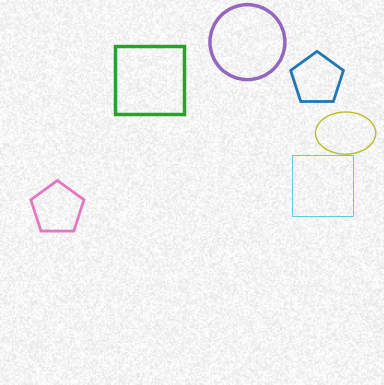[{"shape": "pentagon", "thickness": 2, "radius": 0.36, "center": [0.823, 0.795]}, {"shape": "square", "thickness": 2.5, "radius": 0.44, "center": [0.388, 0.792]}, {"shape": "circle", "thickness": 2.5, "radius": 0.49, "center": [0.643, 0.891]}, {"shape": "pentagon", "thickness": 2, "radius": 0.36, "center": [0.149, 0.459]}, {"shape": "oval", "thickness": 1, "radius": 0.39, "center": [0.898, 0.654]}, {"shape": "square", "thickness": 0.5, "radius": 0.4, "center": [0.837, 0.517]}]